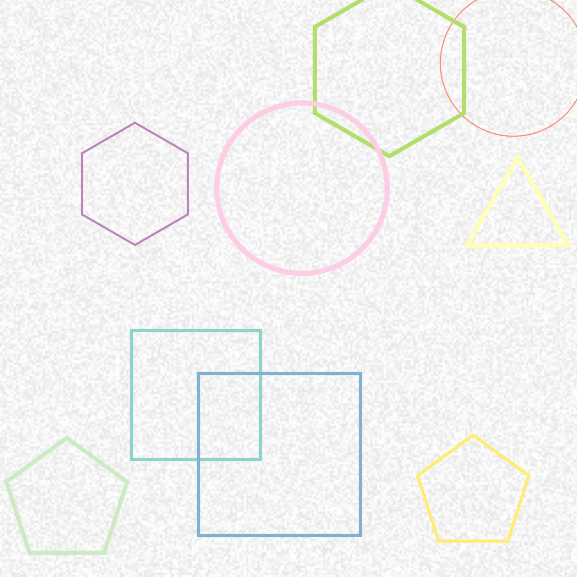[{"shape": "square", "thickness": 1.5, "radius": 0.56, "center": [0.338, 0.316]}, {"shape": "triangle", "thickness": 2, "radius": 0.51, "center": [0.896, 0.625]}, {"shape": "circle", "thickness": 0.5, "radius": 0.63, "center": [0.889, 0.89]}, {"shape": "square", "thickness": 1.5, "radius": 0.7, "center": [0.483, 0.213]}, {"shape": "hexagon", "thickness": 2, "radius": 0.75, "center": [0.674, 0.878]}, {"shape": "circle", "thickness": 2.5, "radius": 0.74, "center": [0.523, 0.673]}, {"shape": "hexagon", "thickness": 1, "radius": 0.53, "center": [0.234, 0.681]}, {"shape": "pentagon", "thickness": 2, "radius": 0.55, "center": [0.116, 0.131]}, {"shape": "pentagon", "thickness": 1.5, "radius": 0.51, "center": [0.819, 0.144]}]